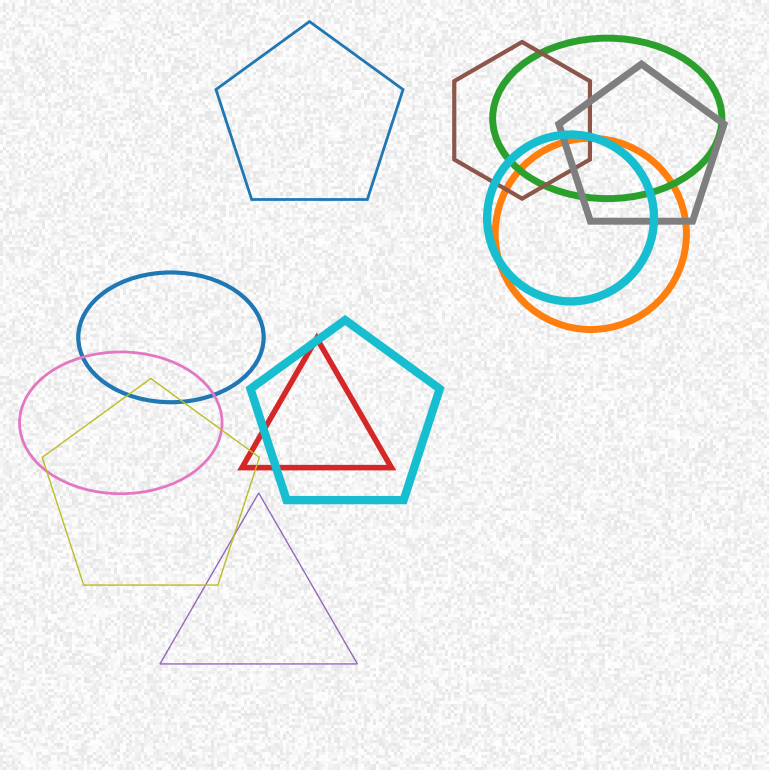[{"shape": "pentagon", "thickness": 1, "radius": 0.64, "center": [0.402, 0.844]}, {"shape": "oval", "thickness": 1.5, "radius": 0.6, "center": [0.222, 0.562]}, {"shape": "circle", "thickness": 2.5, "radius": 0.62, "center": [0.767, 0.696]}, {"shape": "oval", "thickness": 2.5, "radius": 0.74, "center": [0.789, 0.846]}, {"shape": "triangle", "thickness": 2, "radius": 0.56, "center": [0.411, 0.449]}, {"shape": "triangle", "thickness": 0.5, "radius": 0.74, "center": [0.336, 0.212]}, {"shape": "hexagon", "thickness": 1.5, "radius": 0.51, "center": [0.678, 0.844]}, {"shape": "oval", "thickness": 1, "radius": 0.66, "center": [0.157, 0.451]}, {"shape": "pentagon", "thickness": 2.5, "radius": 0.56, "center": [0.833, 0.804]}, {"shape": "pentagon", "thickness": 0.5, "radius": 0.74, "center": [0.196, 0.36]}, {"shape": "circle", "thickness": 3, "radius": 0.54, "center": [0.741, 0.717]}, {"shape": "pentagon", "thickness": 3, "radius": 0.65, "center": [0.448, 0.455]}]